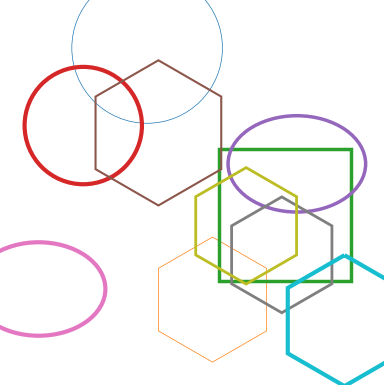[{"shape": "circle", "thickness": 0.5, "radius": 0.98, "center": [0.382, 0.875]}, {"shape": "hexagon", "thickness": 0.5, "radius": 0.81, "center": [0.552, 0.222]}, {"shape": "square", "thickness": 2.5, "radius": 0.85, "center": [0.741, 0.441]}, {"shape": "circle", "thickness": 3, "radius": 0.76, "center": [0.216, 0.674]}, {"shape": "oval", "thickness": 2.5, "radius": 0.89, "center": [0.771, 0.574]}, {"shape": "hexagon", "thickness": 1.5, "radius": 0.94, "center": [0.411, 0.655]}, {"shape": "oval", "thickness": 3, "radius": 0.87, "center": [0.1, 0.249]}, {"shape": "hexagon", "thickness": 2, "radius": 0.75, "center": [0.732, 0.338]}, {"shape": "hexagon", "thickness": 2, "radius": 0.76, "center": [0.639, 0.413]}, {"shape": "hexagon", "thickness": 3, "radius": 0.85, "center": [0.895, 0.167]}]